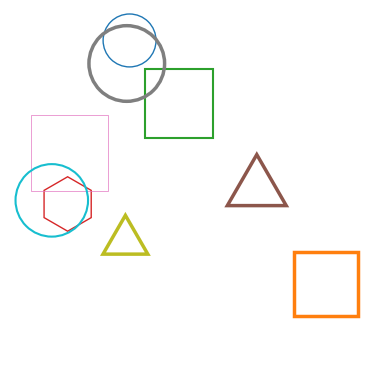[{"shape": "circle", "thickness": 1, "radius": 0.34, "center": [0.337, 0.895]}, {"shape": "square", "thickness": 2.5, "radius": 0.41, "center": [0.846, 0.262]}, {"shape": "square", "thickness": 1.5, "radius": 0.45, "center": [0.465, 0.731]}, {"shape": "hexagon", "thickness": 1, "radius": 0.35, "center": [0.176, 0.47]}, {"shape": "triangle", "thickness": 2.5, "radius": 0.44, "center": [0.667, 0.51]}, {"shape": "square", "thickness": 0.5, "radius": 0.5, "center": [0.18, 0.602]}, {"shape": "circle", "thickness": 2.5, "radius": 0.49, "center": [0.329, 0.835]}, {"shape": "triangle", "thickness": 2.5, "radius": 0.34, "center": [0.326, 0.374]}, {"shape": "circle", "thickness": 1.5, "radius": 0.47, "center": [0.134, 0.48]}]